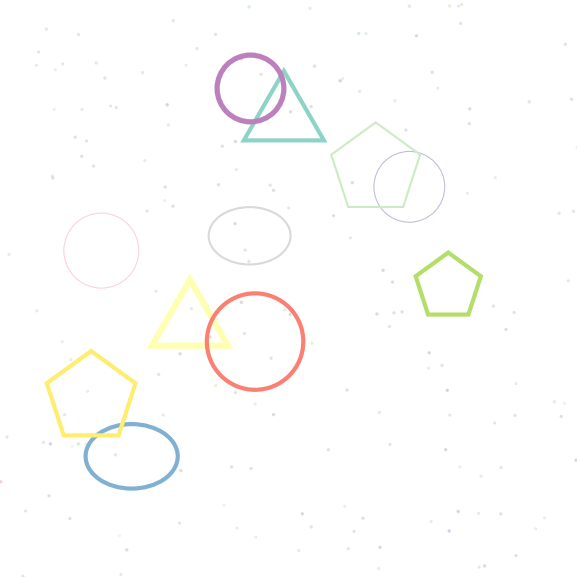[{"shape": "triangle", "thickness": 2, "radius": 0.4, "center": [0.492, 0.796]}, {"shape": "triangle", "thickness": 3, "radius": 0.38, "center": [0.329, 0.439]}, {"shape": "circle", "thickness": 0.5, "radius": 0.31, "center": [0.709, 0.676]}, {"shape": "circle", "thickness": 2, "radius": 0.42, "center": [0.442, 0.408]}, {"shape": "oval", "thickness": 2, "radius": 0.4, "center": [0.228, 0.209]}, {"shape": "pentagon", "thickness": 2, "radius": 0.3, "center": [0.776, 0.502]}, {"shape": "circle", "thickness": 0.5, "radius": 0.32, "center": [0.175, 0.565]}, {"shape": "oval", "thickness": 1, "radius": 0.35, "center": [0.432, 0.591]}, {"shape": "circle", "thickness": 2.5, "radius": 0.29, "center": [0.434, 0.846]}, {"shape": "pentagon", "thickness": 1, "radius": 0.4, "center": [0.651, 0.706]}, {"shape": "pentagon", "thickness": 2, "radius": 0.4, "center": [0.158, 0.311]}]